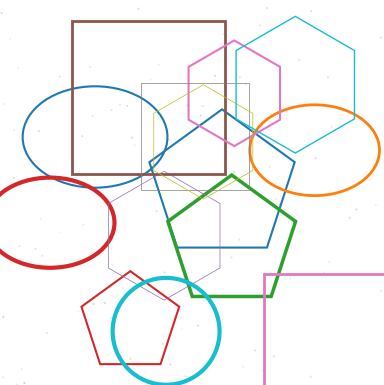[{"shape": "pentagon", "thickness": 1.5, "radius": 0.99, "center": [0.577, 0.518]}, {"shape": "oval", "thickness": 1.5, "radius": 0.94, "center": [0.247, 0.644]}, {"shape": "oval", "thickness": 2, "radius": 0.84, "center": [0.817, 0.61]}, {"shape": "pentagon", "thickness": 2.5, "radius": 0.87, "center": [0.602, 0.371]}, {"shape": "oval", "thickness": 3, "radius": 0.84, "center": [0.13, 0.422]}, {"shape": "pentagon", "thickness": 1.5, "radius": 0.67, "center": [0.339, 0.162]}, {"shape": "hexagon", "thickness": 0.5, "radius": 0.84, "center": [0.426, 0.388]}, {"shape": "square", "thickness": 2, "radius": 0.99, "center": [0.387, 0.746]}, {"shape": "hexagon", "thickness": 1.5, "radius": 0.69, "center": [0.609, 0.758]}, {"shape": "square", "thickness": 2, "radius": 0.92, "center": [0.87, 0.105]}, {"shape": "square", "thickness": 0.5, "radius": 0.7, "center": [0.507, 0.645]}, {"shape": "hexagon", "thickness": 0.5, "radius": 0.74, "center": [0.528, 0.631]}, {"shape": "hexagon", "thickness": 1, "radius": 0.89, "center": [0.767, 0.78]}, {"shape": "circle", "thickness": 3, "radius": 0.69, "center": [0.431, 0.139]}]